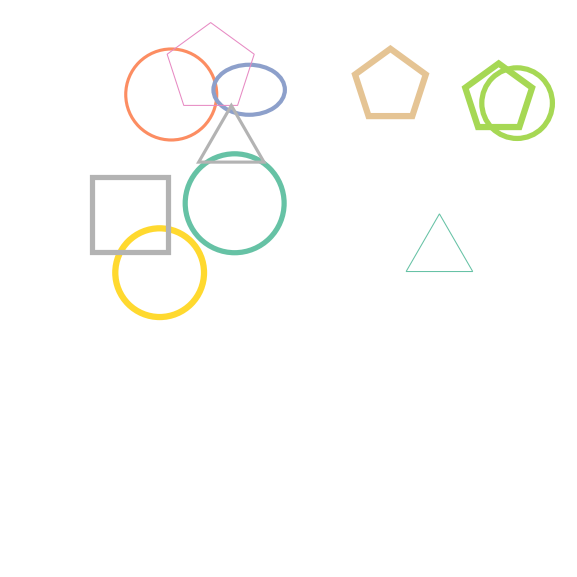[{"shape": "circle", "thickness": 2.5, "radius": 0.43, "center": [0.406, 0.647]}, {"shape": "triangle", "thickness": 0.5, "radius": 0.33, "center": [0.761, 0.562]}, {"shape": "circle", "thickness": 1.5, "radius": 0.39, "center": [0.297, 0.836]}, {"shape": "oval", "thickness": 2, "radius": 0.31, "center": [0.431, 0.844]}, {"shape": "pentagon", "thickness": 0.5, "radius": 0.4, "center": [0.365, 0.881]}, {"shape": "circle", "thickness": 2.5, "radius": 0.31, "center": [0.895, 0.821]}, {"shape": "pentagon", "thickness": 3, "radius": 0.3, "center": [0.864, 0.828]}, {"shape": "circle", "thickness": 3, "radius": 0.38, "center": [0.276, 0.527]}, {"shape": "pentagon", "thickness": 3, "radius": 0.32, "center": [0.676, 0.85]}, {"shape": "square", "thickness": 2.5, "radius": 0.33, "center": [0.225, 0.628]}, {"shape": "triangle", "thickness": 1.5, "radius": 0.33, "center": [0.401, 0.751]}]